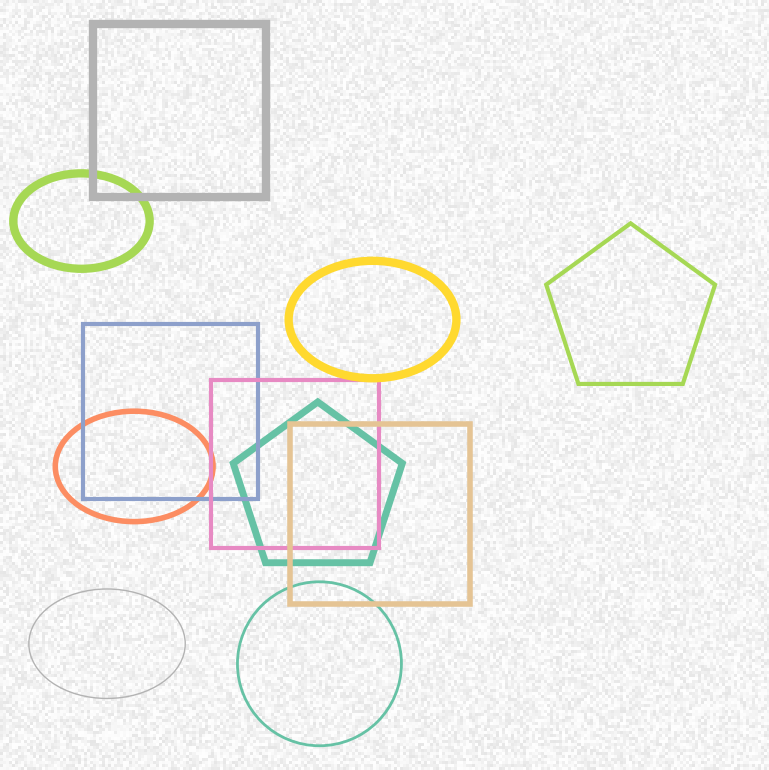[{"shape": "pentagon", "thickness": 2.5, "radius": 0.58, "center": [0.413, 0.363]}, {"shape": "circle", "thickness": 1, "radius": 0.53, "center": [0.415, 0.138]}, {"shape": "oval", "thickness": 2, "radius": 0.51, "center": [0.174, 0.394]}, {"shape": "square", "thickness": 1.5, "radius": 0.57, "center": [0.221, 0.466]}, {"shape": "square", "thickness": 1.5, "radius": 0.55, "center": [0.383, 0.397]}, {"shape": "oval", "thickness": 3, "radius": 0.44, "center": [0.106, 0.713]}, {"shape": "pentagon", "thickness": 1.5, "radius": 0.58, "center": [0.819, 0.595]}, {"shape": "oval", "thickness": 3, "radius": 0.54, "center": [0.484, 0.585]}, {"shape": "square", "thickness": 2, "radius": 0.59, "center": [0.494, 0.332]}, {"shape": "oval", "thickness": 0.5, "radius": 0.51, "center": [0.139, 0.164]}, {"shape": "square", "thickness": 3, "radius": 0.56, "center": [0.233, 0.856]}]